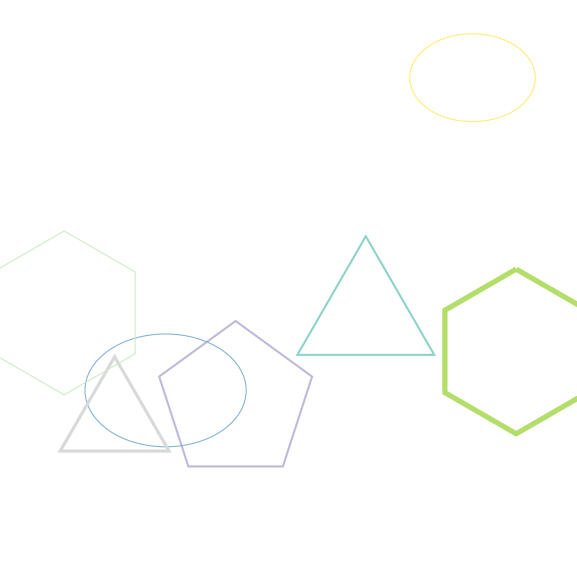[{"shape": "triangle", "thickness": 1, "radius": 0.68, "center": [0.633, 0.453]}, {"shape": "pentagon", "thickness": 1, "radius": 0.7, "center": [0.408, 0.304]}, {"shape": "oval", "thickness": 0.5, "radius": 0.7, "center": [0.287, 0.323]}, {"shape": "hexagon", "thickness": 2.5, "radius": 0.71, "center": [0.894, 0.391]}, {"shape": "triangle", "thickness": 1.5, "radius": 0.54, "center": [0.199, 0.273]}, {"shape": "hexagon", "thickness": 0.5, "radius": 0.71, "center": [0.111, 0.457]}, {"shape": "oval", "thickness": 0.5, "radius": 0.54, "center": [0.818, 0.865]}]